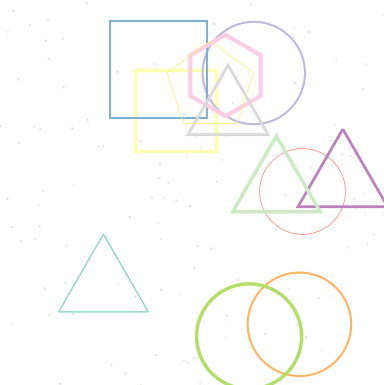[{"shape": "triangle", "thickness": 1, "radius": 0.67, "center": [0.269, 0.257]}, {"shape": "square", "thickness": 2.5, "radius": 0.52, "center": [0.456, 0.713]}, {"shape": "circle", "thickness": 1.5, "radius": 0.66, "center": [0.659, 0.81]}, {"shape": "circle", "thickness": 0.5, "radius": 0.56, "center": [0.786, 0.503]}, {"shape": "square", "thickness": 1.5, "radius": 0.63, "center": [0.412, 0.819]}, {"shape": "circle", "thickness": 1.5, "radius": 0.67, "center": [0.778, 0.158]}, {"shape": "circle", "thickness": 2.5, "radius": 0.68, "center": [0.647, 0.126]}, {"shape": "hexagon", "thickness": 3, "radius": 0.53, "center": [0.586, 0.804]}, {"shape": "triangle", "thickness": 2, "radius": 0.6, "center": [0.592, 0.71]}, {"shape": "triangle", "thickness": 2, "radius": 0.67, "center": [0.89, 0.53]}, {"shape": "triangle", "thickness": 2.5, "radius": 0.65, "center": [0.718, 0.516]}, {"shape": "pentagon", "thickness": 0.5, "radius": 0.59, "center": [0.546, 0.775]}]